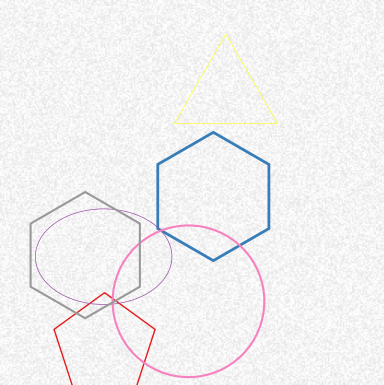[{"shape": "pentagon", "thickness": 1, "radius": 0.69, "center": [0.272, 0.102]}, {"shape": "hexagon", "thickness": 2, "radius": 0.83, "center": [0.554, 0.49]}, {"shape": "oval", "thickness": 0.5, "radius": 0.89, "center": [0.269, 0.333]}, {"shape": "triangle", "thickness": 0.5, "radius": 0.77, "center": [0.587, 0.757]}, {"shape": "circle", "thickness": 1.5, "radius": 0.98, "center": [0.49, 0.217]}, {"shape": "hexagon", "thickness": 1.5, "radius": 0.82, "center": [0.221, 0.337]}]